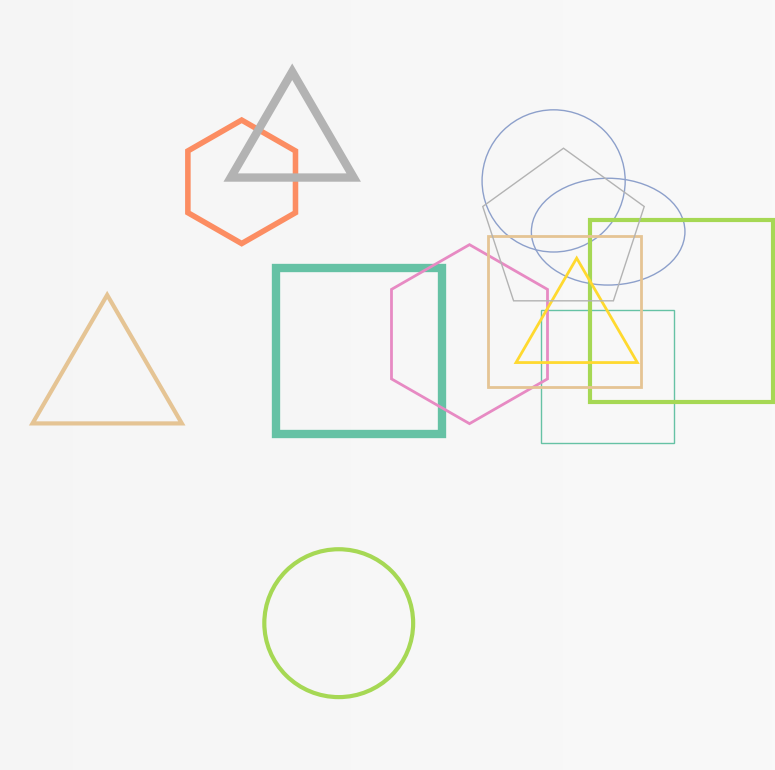[{"shape": "square", "thickness": 0.5, "radius": 0.43, "center": [0.784, 0.511]}, {"shape": "square", "thickness": 3, "radius": 0.54, "center": [0.463, 0.544]}, {"shape": "hexagon", "thickness": 2, "radius": 0.4, "center": [0.312, 0.764]}, {"shape": "oval", "thickness": 0.5, "radius": 0.5, "center": [0.785, 0.699]}, {"shape": "circle", "thickness": 0.5, "radius": 0.46, "center": [0.714, 0.765]}, {"shape": "hexagon", "thickness": 1, "radius": 0.58, "center": [0.606, 0.566]}, {"shape": "circle", "thickness": 1.5, "radius": 0.48, "center": [0.437, 0.191]}, {"shape": "square", "thickness": 1.5, "radius": 0.59, "center": [0.879, 0.596]}, {"shape": "triangle", "thickness": 1, "radius": 0.45, "center": [0.744, 0.574]}, {"shape": "square", "thickness": 1, "radius": 0.49, "center": [0.728, 0.595]}, {"shape": "triangle", "thickness": 1.5, "radius": 0.56, "center": [0.138, 0.506]}, {"shape": "pentagon", "thickness": 0.5, "radius": 0.55, "center": [0.727, 0.698]}, {"shape": "triangle", "thickness": 3, "radius": 0.46, "center": [0.377, 0.815]}]